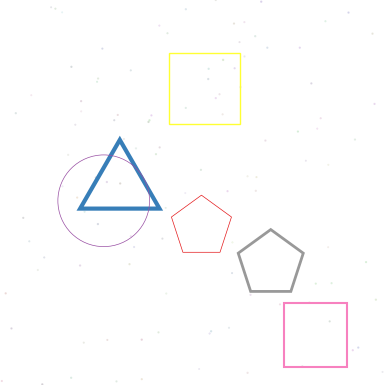[{"shape": "pentagon", "thickness": 0.5, "radius": 0.41, "center": [0.523, 0.411]}, {"shape": "triangle", "thickness": 3, "radius": 0.6, "center": [0.311, 0.518]}, {"shape": "circle", "thickness": 0.5, "radius": 0.6, "center": [0.269, 0.479]}, {"shape": "square", "thickness": 1, "radius": 0.46, "center": [0.532, 0.771]}, {"shape": "square", "thickness": 1.5, "radius": 0.41, "center": [0.819, 0.129]}, {"shape": "pentagon", "thickness": 2, "radius": 0.44, "center": [0.703, 0.315]}]